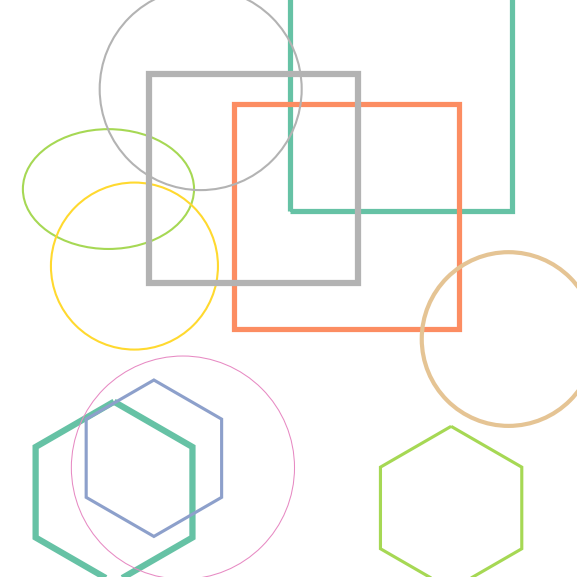[{"shape": "hexagon", "thickness": 3, "radius": 0.78, "center": [0.197, 0.147]}, {"shape": "square", "thickness": 2.5, "radius": 0.96, "center": [0.695, 0.826]}, {"shape": "square", "thickness": 2.5, "radius": 0.97, "center": [0.6, 0.625]}, {"shape": "hexagon", "thickness": 1.5, "radius": 0.68, "center": [0.266, 0.206]}, {"shape": "circle", "thickness": 0.5, "radius": 0.97, "center": [0.317, 0.189]}, {"shape": "hexagon", "thickness": 1.5, "radius": 0.71, "center": [0.781, 0.12]}, {"shape": "oval", "thickness": 1, "radius": 0.74, "center": [0.188, 0.672]}, {"shape": "circle", "thickness": 1, "radius": 0.72, "center": [0.233, 0.538]}, {"shape": "circle", "thickness": 2, "radius": 0.75, "center": [0.881, 0.412]}, {"shape": "square", "thickness": 3, "radius": 0.9, "center": [0.439, 0.691]}, {"shape": "circle", "thickness": 1, "radius": 0.87, "center": [0.347, 0.845]}]